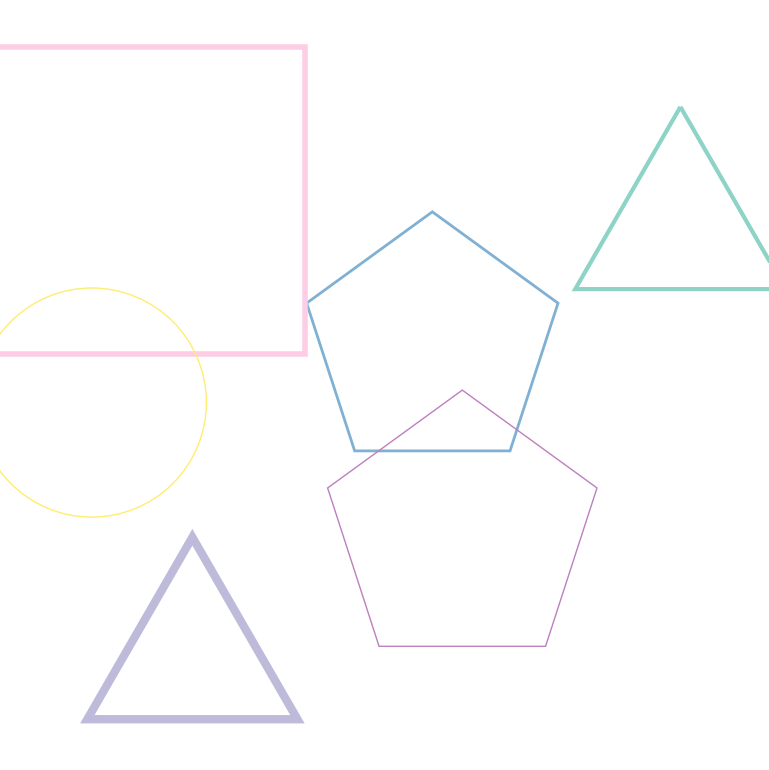[{"shape": "triangle", "thickness": 1.5, "radius": 0.79, "center": [0.884, 0.703]}, {"shape": "triangle", "thickness": 3, "radius": 0.79, "center": [0.25, 0.145]}, {"shape": "pentagon", "thickness": 1, "radius": 0.86, "center": [0.561, 0.553]}, {"shape": "square", "thickness": 2, "radius": 0.99, "center": [0.197, 0.74]}, {"shape": "pentagon", "thickness": 0.5, "radius": 0.92, "center": [0.6, 0.309]}, {"shape": "circle", "thickness": 0.5, "radius": 0.74, "center": [0.119, 0.477]}]